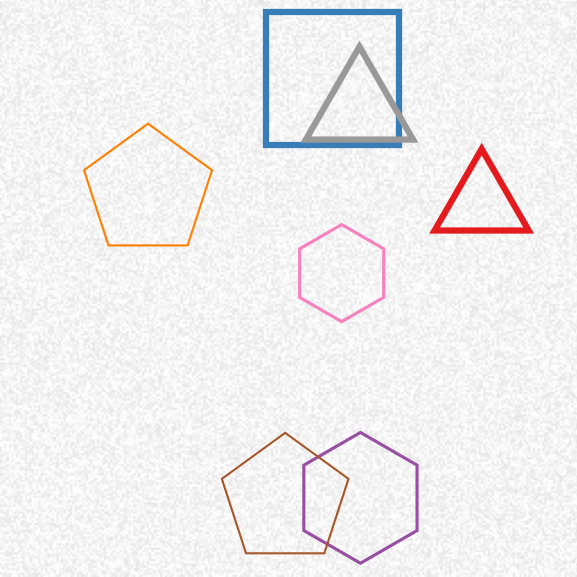[{"shape": "triangle", "thickness": 3, "radius": 0.47, "center": [0.834, 0.647]}, {"shape": "square", "thickness": 3, "radius": 0.58, "center": [0.576, 0.864]}, {"shape": "hexagon", "thickness": 1.5, "radius": 0.57, "center": [0.624, 0.137]}, {"shape": "pentagon", "thickness": 1, "radius": 0.58, "center": [0.256, 0.668]}, {"shape": "pentagon", "thickness": 1, "radius": 0.58, "center": [0.494, 0.134]}, {"shape": "hexagon", "thickness": 1.5, "radius": 0.42, "center": [0.592, 0.526]}, {"shape": "triangle", "thickness": 3, "radius": 0.54, "center": [0.622, 0.811]}]